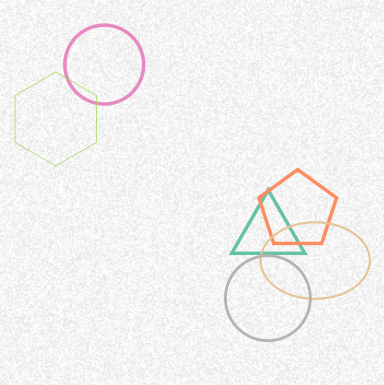[{"shape": "triangle", "thickness": 2.5, "radius": 0.55, "center": [0.697, 0.397]}, {"shape": "pentagon", "thickness": 2.5, "radius": 0.53, "center": [0.773, 0.453]}, {"shape": "circle", "thickness": 2.5, "radius": 0.51, "center": [0.271, 0.832]}, {"shape": "hexagon", "thickness": 0.5, "radius": 0.61, "center": [0.145, 0.691]}, {"shape": "oval", "thickness": 1.5, "radius": 0.71, "center": [0.819, 0.323]}, {"shape": "circle", "thickness": 2, "radius": 0.55, "center": [0.696, 0.225]}]